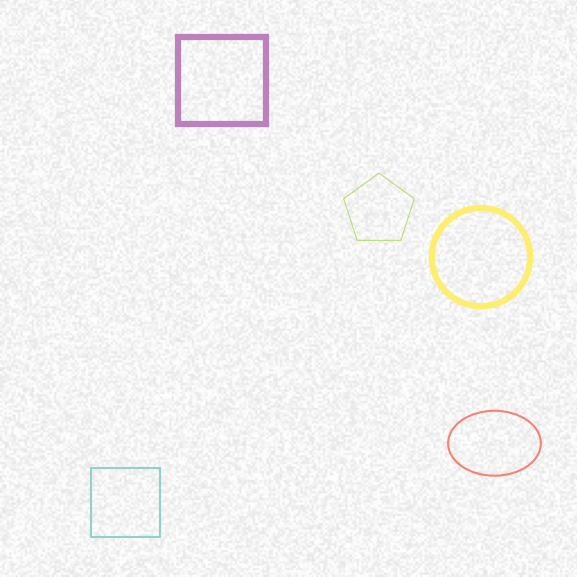[{"shape": "square", "thickness": 1, "radius": 0.3, "center": [0.217, 0.128]}, {"shape": "oval", "thickness": 1, "radius": 0.4, "center": [0.856, 0.232]}, {"shape": "pentagon", "thickness": 0.5, "radius": 0.32, "center": [0.656, 0.635]}, {"shape": "square", "thickness": 3, "radius": 0.38, "center": [0.384, 0.86]}, {"shape": "circle", "thickness": 3, "radius": 0.43, "center": [0.833, 0.554]}]